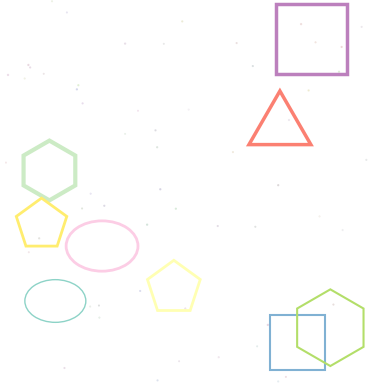[{"shape": "oval", "thickness": 1, "radius": 0.4, "center": [0.144, 0.218]}, {"shape": "pentagon", "thickness": 2, "radius": 0.36, "center": [0.452, 0.252]}, {"shape": "triangle", "thickness": 2.5, "radius": 0.46, "center": [0.727, 0.671]}, {"shape": "square", "thickness": 1.5, "radius": 0.36, "center": [0.773, 0.11]}, {"shape": "hexagon", "thickness": 1.5, "radius": 0.5, "center": [0.858, 0.149]}, {"shape": "oval", "thickness": 2, "radius": 0.47, "center": [0.265, 0.361]}, {"shape": "square", "thickness": 2.5, "radius": 0.46, "center": [0.809, 0.898]}, {"shape": "hexagon", "thickness": 3, "radius": 0.39, "center": [0.128, 0.557]}, {"shape": "pentagon", "thickness": 2, "radius": 0.34, "center": [0.108, 0.417]}]